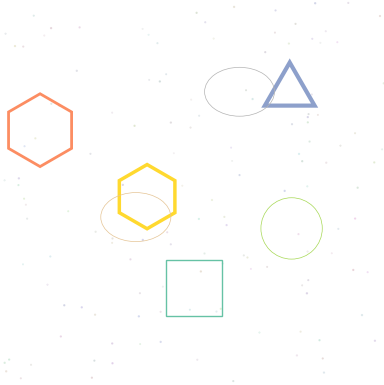[{"shape": "square", "thickness": 1, "radius": 0.36, "center": [0.505, 0.252]}, {"shape": "hexagon", "thickness": 2, "radius": 0.47, "center": [0.104, 0.662]}, {"shape": "triangle", "thickness": 3, "radius": 0.37, "center": [0.753, 0.763]}, {"shape": "circle", "thickness": 0.5, "radius": 0.4, "center": [0.757, 0.407]}, {"shape": "hexagon", "thickness": 2.5, "radius": 0.42, "center": [0.382, 0.489]}, {"shape": "oval", "thickness": 0.5, "radius": 0.45, "center": [0.353, 0.436]}, {"shape": "oval", "thickness": 0.5, "radius": 0.45, "center": [0.622, 0.762]}]